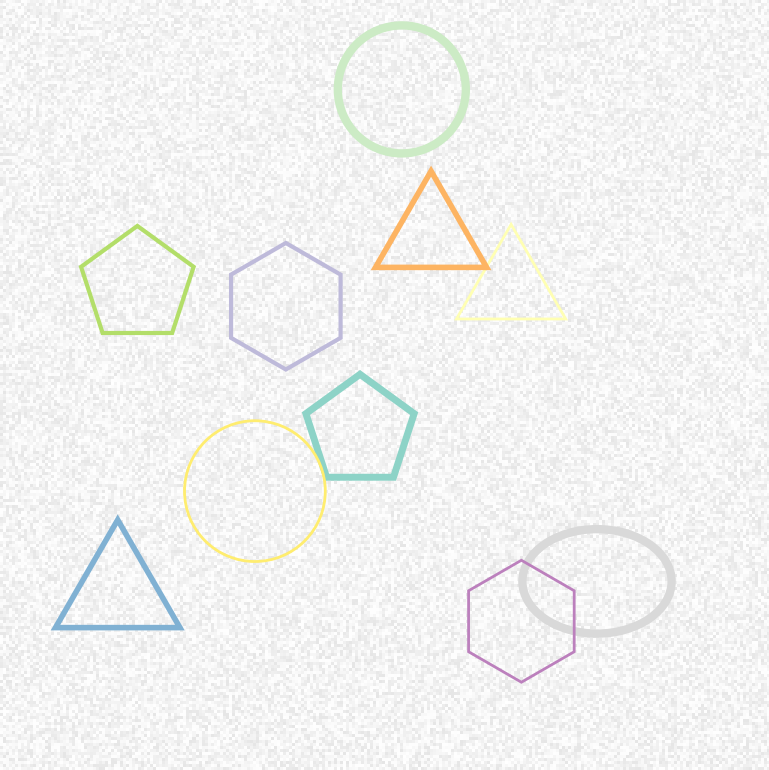[{"shape": "pentagon", "thickness": 2.5, "radius": 0.37, "center": [0.468, 0.44]}, {"shape": "triangle", "thickness": 1, "radius": 0.41, "center": [0.664, 0.627]}, {"shape": "hexagon", "thickness": 1.5, "radius": 0.41, "center": [0.371, 0.602]}, {"shape": "triangle", "thickness": 2, "radius": 0.47, "center": [0.153, 0.232]}, {"shape": "triangle", "thickness": 2, "radius": 0.42, "center": [0.56, 0.694]}, {"shape": "pentagon", "thickness": 1.5, "radius": 0.38, "center": [0.178, 0.63]}, {"shape": "oval", "thickness": 3, "radius": 0.48, "center": [0.775, 0.245]}, {"shape": "hexagon", "thickness": 1, "radius": 0.4, "center": [0.677, 0.193]}, {"shape": "circle", "thickness": 3, "radius": 0.42, "center": [0.522, 0.884]}, {"shape": "circle", "thickness": 1, "radius": 0.46, "center": [0.331, 0.362]}]